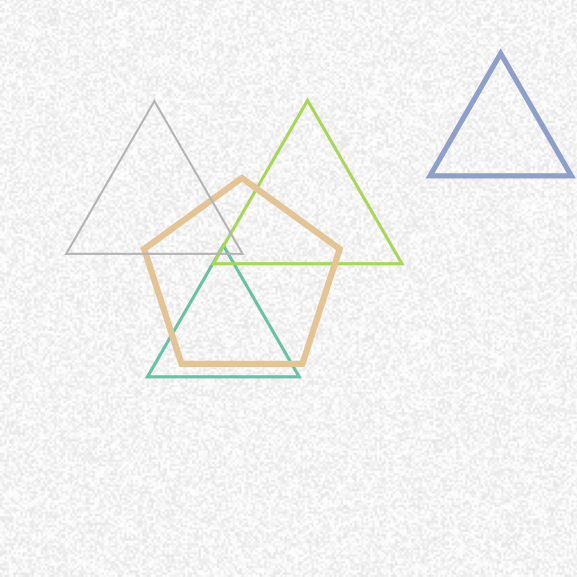[{"shape": "triangle", "thickness": 1.5, "radius": 0.76, "center": [0.387, 0.422]}, {"shape": "triangle", "thickness": 2.5, "radius": 0.71, "center": [0.867, 0.765]}, {"shape": "triangle", "thickness": 1.5, "radius": 0.94, "center": [0.533, 0.637]}, {"shape": "pentagon", "thickness": 3, "radius": 0.89, "center": [0.419, 0.513]}, {"shape": "triangle", "thickness": 1, "radius": 0.88, "center": [0.267, 0.648]}]